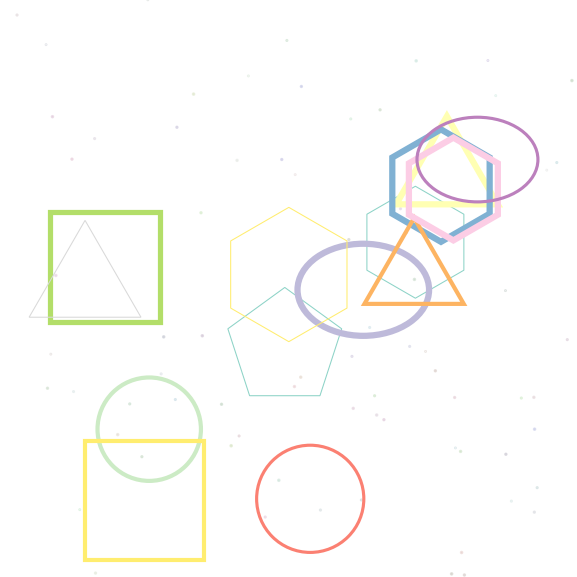[{"shape": "hexagon", "thickness": 0.5, "radius": 0.48, "center": [0.719, 0.58]}, {"shape": "pentagon", "thickness": 0.5, "radius": 0.52, "center": [0.493, 0.398]}, {"shape": "triangle", "thickness": 3, "radius": 0.51, "center": [0.774, 0.696]}, {"shape": "oval", "thickness": 3, "radius": 0.57, "center": [0.629, 0.497]}, {"shape": "circle", "thickness": 1.5, "radius": 0.46, "center": [0.537, 0.135]}, {"shape": "hexagon", "thickness": 3, "radius": 0.49, "center": [0.764, 0.678]}, {"shape": "triangle", "thickness": 2, "radius": 0.5, "center": [0.717, 0.523]}, {"shape": "square", "thickness": 2.5, "radius": 0.48, "center": [0.182, 0.537]}, {"shape": "hexagon", "thickness": 3, "radius": 0.44, "center": [0.785, 0.672]}, {"shape": "triangle", "thickness": 0.5, "radius": 0.56, "center": [0.147, 0.506]}, {"shape": "oval", "thickness": 1.5, "radius": 0.52, "center": [0.827, 0.723]}, {"shape": "circle", "thickness": 2, "radius": 0.45, "center": [0.258, 0.256]}, {"shape": "hexagon", "thickness": 0.5, "radius": 0.58, "center": [0.5, 0.524]}, {"shape": "square", "thickness": 2, "radius": 0.51, "center": [0.251, 0.133]}]